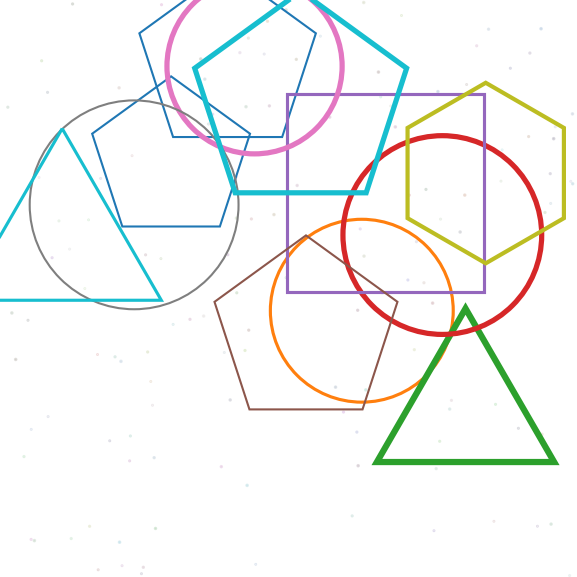[{"shape": "pentagon", "thickness": 1, "radius": 0.8, "center": [0.394, 0.892]}, {"shape": "pentagon", "thickness": 1, "radius": 0.72, "center": [0.296, 0.723]}, {"shape": "circle", "thickness": 1.5, "radius": 0.79, "center": [0.626, 0.461]}, {"shape": "triangle", "thickness": 3, "radius": 0.89, "center": [0.806, 0.288]}, {"shape": "circle", "thickness": 2.5, "radius": 0.86, "center": [0.766, 0.592]}, {"shape": "square", "thickness": 1.5, "radius": 0.85, "center": [0.668, 0.665]}, {"shape": "pentagon", "thickness": 1, "radius": 0.83, "center": [0.53, 0.425]}, {"shape": "circle", "thickness": 2.5, "radius": 0.76, "center": [0.441, 0.884]}, {"shape": "circle", "thickness": 1, "radius": 0.9, "center": [0.232, 0.644]}, {"shape": "hexagon", "thickness": 2, "radius": 0.78, "center": [0.841, 0.699]}, {"shape": "pentagon", "thickness": 2.5, "radius": 0.96, "center": [0.521, 0.821]}, {"shape": "triangle", "thickness": 1.5, "radius": 0.99, "center": [0.108, 0.578]}]